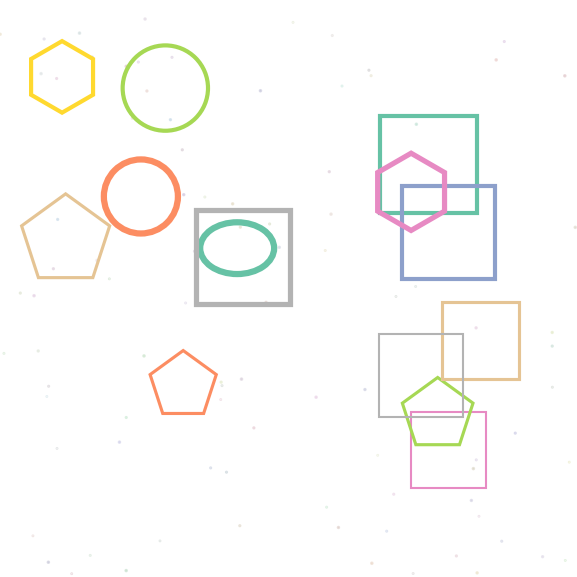[{"shape": "oval", "thickness": 3, "radius": 0.32, "center": [0.411, 0.569]}, {"shape": "square", "thickness": 2, "radius": 0.42, "center": [0.742, 0.714]}, {"shape": "pentagon", "thickness": 1.5, "radius": 0.3, "center": [0.317, 0.332]}, {"shape": "circle", "thickness": 3, "radius": 0.32, "center": [0.244, 0.659]}, {"shape": "square", "thickness": 2, "radius": 0.4, "center": [0.777, 0.596]}, {"shape": "hexagon", "thickness": 2.5, "radius": 0.33, "center": [0.712, 0.667]}, {"shape": "square", "thickness": 1, "radius": 0.33, "center": [0.777, 0.22]}, {"shape": "pentagon", "thickness": 1.5, "radius": 0.32, "center": [0.758, 0.281]}, {"shape": "circle", "thickness": 2, "radius": 0.37, "center": [0.286, 0.847]}, {"shape": "hexagon", "thickness": 2, "radius": 0.31, "center": [0.107, 0.866]}, {"shape": "square", "thickness": 1.5, "radius": 0.33, "center": [0.832, 0.41]}, {"shape": "pentagon", "thickness": 1.5, "radius": 0.4, "center": [0.114, 0.583]}, {"shape": "square", "thickness": 2.5, "radius": 0.41, "center": [0.421, 0.555]}, {"shape": "square", "thickness": 1, "radius": 0.36, "center": [0.729, 0.349]}]